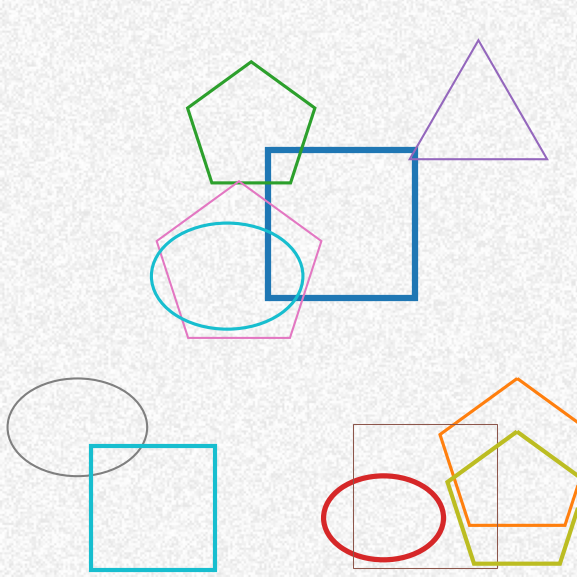[{"shape": "square", "thickness": 3, "radius": 0.64, "center": [0.591, 0.611]}, {"shape": "pentagon", "thickness": 1.5, "radius": 0.7, "center": [0.896, 0.203]}, {"shape": "pentagon", "thickness": 1.5, "radius": 0.58, "center": [0.435, 0.776]}, {"shape": "oval", "thickness": 2.5, "radius": 0.52, "center": [0.664, 0.102]}, {"shape": "triangle", "thickness": 1, "radius": 0.69, "center": [0.828, 0.792]}, {"shape": "square", "thickness": 0.5, "radius": 0.62, "center": [0.736, 0.14]}, {"shape": "pentagon", "thickness": 1, "radius": 0.75, "center": [0.414, 0.535]}, {"shape": "oval", "thickness": 1, "radius": 0.6, "center": [0.134, 0.259]}, {"shape": "pentagon", "thickness": 2, "radius": 0.63, "center": [0.895, 0.125]}, {"shape": "square", "thickness": 2, "radius": 0.54, "center": [0.265, 0.12]}, {"shape": "oval", "thickness": 1.5, "radius": 0.66, "center": [0.393, 0.521]}]